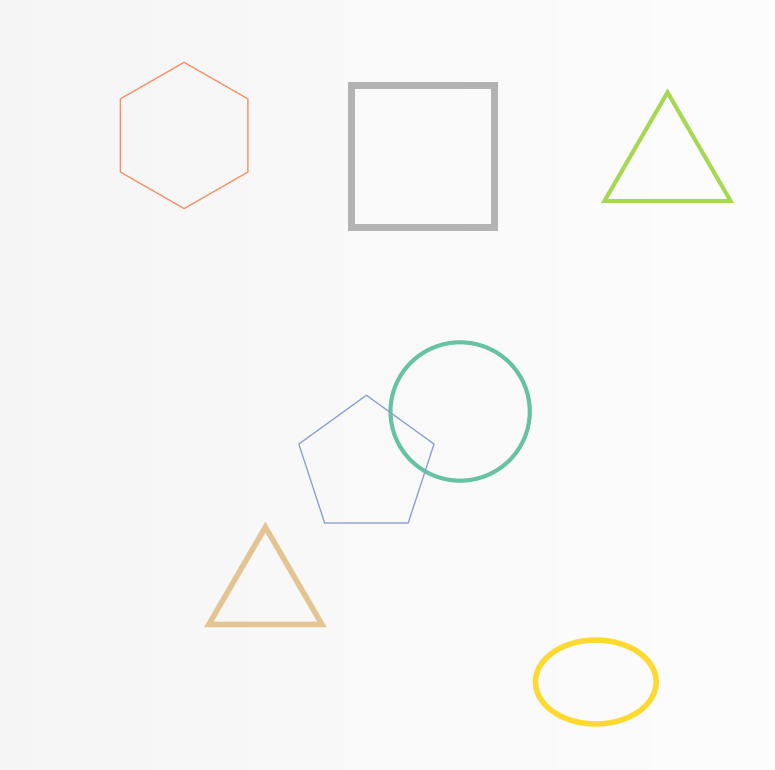[{"shape": "circle", "thickness": 1.5, "radius": 0.45, "center": [0.594, 0.466]}, {"shape": "hexagon", "thickness": 0.5, "radius": 0.47, "center": [0.238, 0.824]}, {"shape": "pentagon", "thickness": 0.5, "radius": 0.46, "center": [0.473, 0.395]}, {"shape": "triangle", "thickness": 1.5, "radius": 0.47, "center": [0.861, 0.786]}, {"shape": "oval", "thickness": 2, "radius": 0.39, "center": [0.769, 0.114]}, {"shape": "triangle", "thickness": 2, "radius": 0.42, "center": [0.342, 0.231]}, {"shape": "square", "thickness": 2.5, "radius": 0.46, "center": [0.545, 0.797]}]